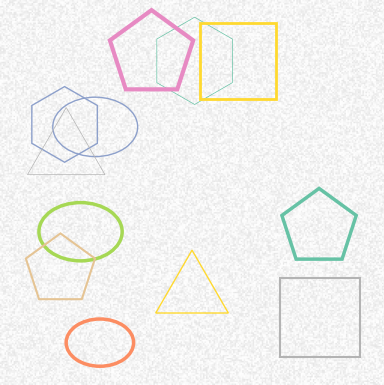[{"shape": "pentagon", "thickness": 2.5, "radius": 0.51, "center": [0.829, 0.409]}, {"shape": "hexagon", "thickness": 0.5, "radius": 0.57, "center": [0.505, 0.842]}, {"shape": "oval", "thickness": 2.5, "radius": 0.44, "center": [0.259, 0.11]}, {"shape": "hexagon", "thickness": 1, "radius": 0.49, "center": [0.168, 0.677]}, {"shape": "oval", "thickness": 1, "radius": 0.55, "center": [0.247, 0.67]}, {"shape": "pentagon", "thickness": 3, "radius": 0.57, "center": [0.394, 0.86]}, {"shape": "oval", "thickness": 2.5, "radius": 0.54, "center": [0.209, 0.398]}, {"shape": "square", "thickness": 2, "radius": 0.49, "center": [0.618, 0.842]}, {"shape": "triangle", "thickness": 1, "radius": 0.54, "center": [0.499, 0.241]}, {"shape": "pentagon", "thickness": 1.5, "radius": 0.47, "center": [0.157, 0.299]}, {"shape": "triangle", "thickness": 0.5, "radius": 0.58, "center": [0.172, 0.604]}, {"shape": "square", "thickness": 1.5, "radius": 0.52, "center": [0.831, 0.175]}]